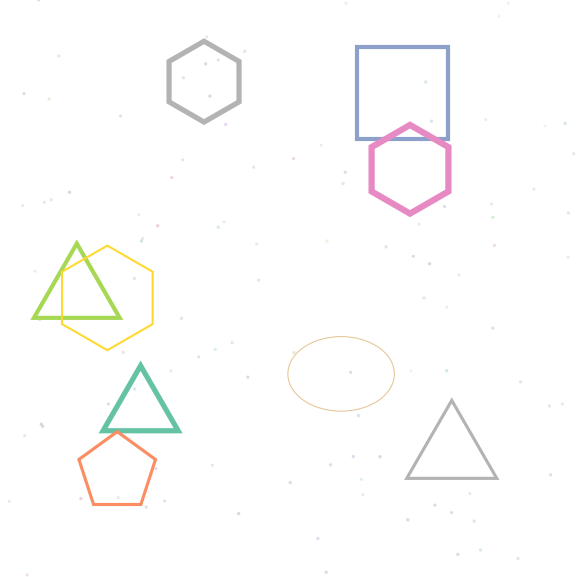[{"shape": "triangle", "thickness": 2.5, "radius": 0.38, "center": [0.243, 0.291]}, {"shape": "pentagon", "thickness": 1.5, "radius": 0.35, "center": [0.203, 0.182]}, {"shape": "square", "thickness": 2, "radius": 0.4, "center": [0.697, 0.839]}, {"shape": "hexagon", "thickness": 3, "radius": 0.38, "center": [0.71, 0.706]}, {"shape": "triangle", "thickness": 2, "radius": 0.43, "center": [0.133, 0.492]}, {"shape": "hexagon", "thickness": 1, "radius": 0.45, "center": [0.186, 0.483]}, {"shape": "oval", "thickness": 0.5, "radius": 0.46, "center": [0.591, 0.352]}, {"shape": "triangle", "thickness": 1.5, "radius": 0.45, "center": [0.782, 0.216]}, {"shape": "hexagon", "thickness": 2.5, "radius": 0.35, "center": [0.353, 0.858]}]